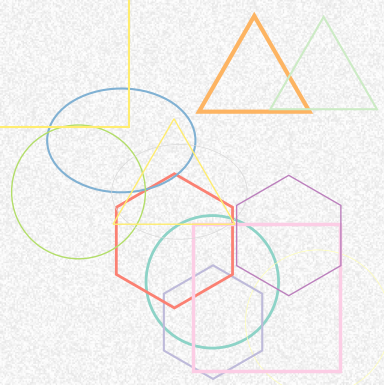[{"shape": "circle", "thickness": 2, "radius": 0.86, "center": [0.551, 0.268]}, {"shape": "circle", "thickness": 0.5, "radius": 0.94, "center": [0.826, 0.163]}, {"shape": "hexagon", "thickness": 1.5, "radius": 0.74, "center": [0.553, 0.163]}, {"shape": "hexagon", "thickness": 2, "radius": 0.87, "center": [0.453, 0.374]}, {"shape": "oval", "thickness": 1.5, "radius": 0.96, "center": [0.315, 0.635]}, {"shape": "triangle", "thickness": 3, "radius": 0.83, "center": [0.66, 0.793]}, {"shape": "circle", "thickness": 1, "radius": 0.87, "center": [0.204, 0.502]}, {"shape": "square", "thickness": 2.5, "radius": 0.95, "center": [0.693, 0.226]}, {"shape": "oval", "thickness": 0.5, "radius": 0.88, "center": [0.466, 0.502]}, {"shape": "hexagon", "thickness": 1, "radius": 0.78, "center": [0.75, 0.388]}, {"shape": "triangle", "thickness": 1.5, "radius": 0.8, "center": [0.841, 0.796]}, {"shape": "triangle", "thickness": 1, "radius": 0.91, "center": [0.452, 0.509]}, {"shape": "square", "thickness": 1.5, "radius": 0.99, "center": [0.136, 0.867]}]